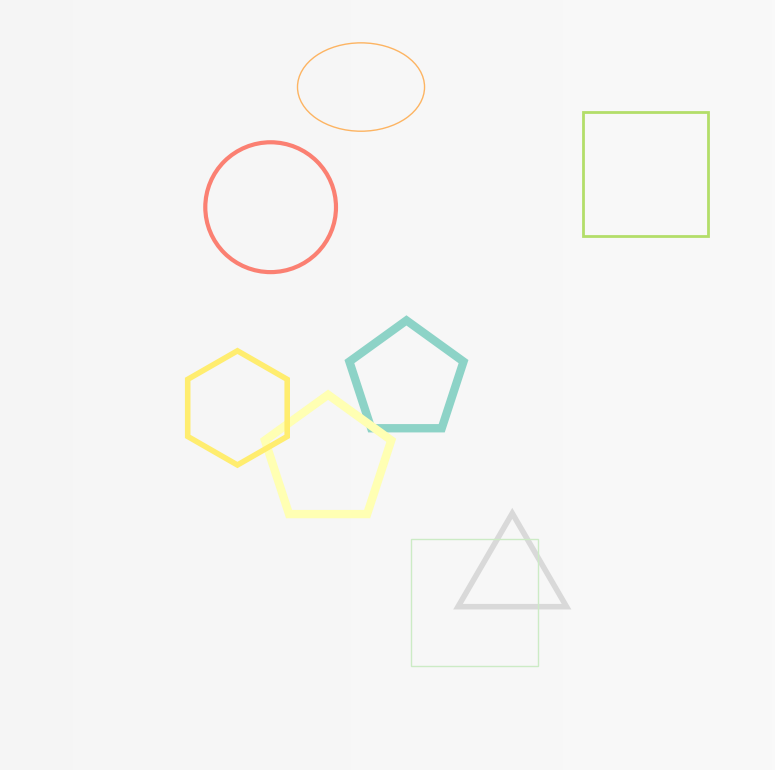[{"shape": "pentagon", "thickness": 3, "radius": 0.39, "center": [0.524, 0.506]}, {"shape": "pentagon", "thickness": 3, "radius": 0.43, "center": [0.423, 0.402]}, {"shape": "circle", "thickness": 1.5, "radius": 0.42, "center": [0.349, 0.731]}, {"shape": "oval", "thickness": 0.5, "radius": 0.41, "center": [0.466, 0.887]}, {"shape": "square", "thickness": 1, "radius": 0.4, "center": [0.833, 0.774]}, {"shape": "triangle", "thickness": 2, "radius": 0.4, "center": [0.661, 0.253]}, {"shape": "square", "thickness": 0.5, "radius": 0.41, "center": [0.612, 0.218]}, {"shape": "hexagon", "thickness": 2, "radius": 0.37, "center": [0.306, 0.47]}]